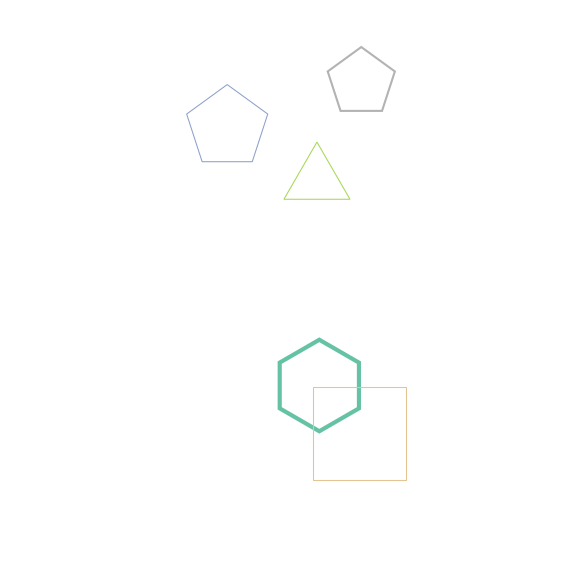[{"shape": "hexagon", "thickness": 2, "radius": 0.4, "center": [0.553, 0.332]}, {"shape": "pentagon", "thickness": 0.5, "radius": 0.37, "center": [0.393, 0.779]}, {"shape": "triangle", "thickness": 0.5, "radius": 0.33, "center": [0.549, 0.687]}, {"shape": "square", "thickness": 0.5, "radius": 0.4, "center": [0.622, 0.249]}, {"shape": "pentagon", "thickness": 1, "radius": 0.31, "center": [0.626, 0.857]}]